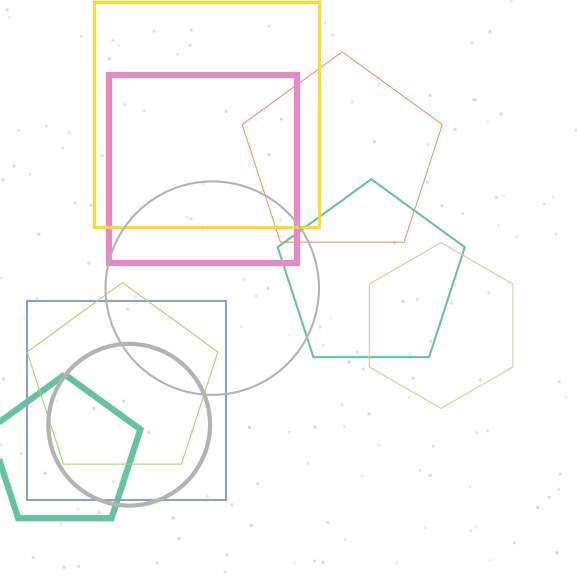[{"shape": "pentagon", "thickness": 3, "radius": 0.69, "center": [0.112, 0.213]}, {"shape": "pentagon", "thickness": 1, "radius": 0.85, "center": [0.643, 0.518]}, {"shape": "pentagon", "thickness": 0.5, "radius": 0.91, "center": [0.593, 0.727]}, {"shape": "square", "thickness": 1, "radius": 0.86, "center": [0.219, 0.306]}, {"shape": "square", "thickness": 3, "radius": 0.81, "center": [0.351, 0.706]}, {"shape": "pentagon", "thickness": 0.5, "radius": 0.87, "center": [0.212, 0.336]}, {"shape": "square", "thickness": 1.5, "radius": 0.97, "center": [0.357, 0.802]}, {"shape": "hexagon", "thickness": 0.5, "radius": 0.72, "center": [0.764, 0.435]}, {"shape": "circle", "thickness": 1, "radius": 0.92, "center": [0.368, 0.5]}, {"shape": "circle", "thickness": 2, "radius": 0.7, "center": [0.224, 0.264]}]